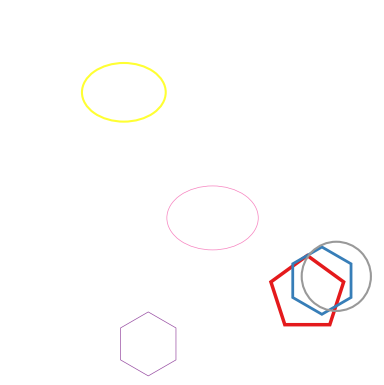[{"shape": "pentagon", "thickness": 2.5, "radius": 0.5, "center": [0.798, 0.237]}, {"shape": "hexagon", "thickness": 2, "radius": 0.44, "center": [0.836, 0.271]}, {"shape": "hexagon", "thickness": 0.5, "radius": 0.42, "center": [0.385, 0.107]}, {"shape": "oval", "thickness": 1.5, "radius": 0.54, "center": [0.322, 0.76]}, {"shape": "oval", "thickness": 0.5, "radius": 0.59, "center": [0.552, 0.434]}, {"shape": "circle", "thickness": 1.5, "radius": 0.45, "center": [0.874, 0.282]}]